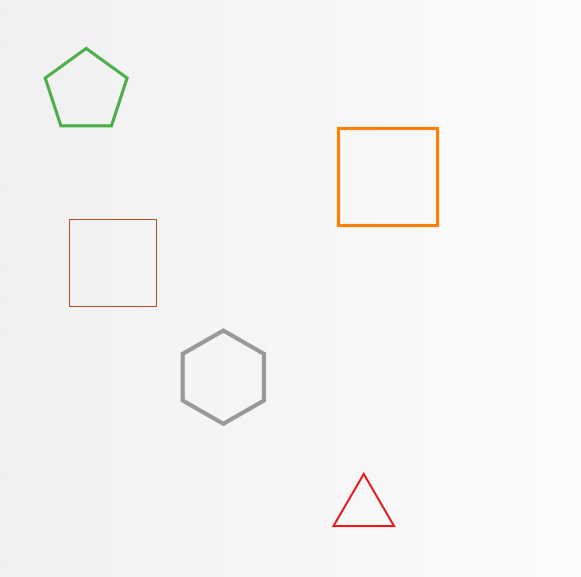[{"shape": "triangle", "thickness": 1, "radius": 0.3, "center": [0.626, 0.118]}, {"shape": "pentagon", "thickness": 1.5, "radius": 0.37, "center": [0.148, 0.841]}, {"shape": "square", "thickness": 1.5, "radius": 0.42, "center": [0.667, 0.694]}, {"shape": "square", "thickness": 0.5, "radius": 0.37, "center": [0.194, 0.544]}, {"shape": "hexagon", "thickness": 2, "radius": 0.4, "center": [0.384, 0.346]}]